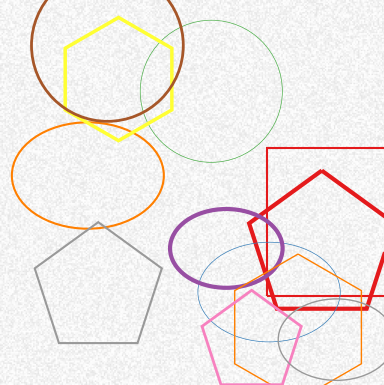[{"shape": "square", "thickness": 1.5, "radius": 0.96, "center": [0.886, 0.424]}, {"shape": "pentagon", "thickness": 3, "radius": 0.99, "center": [0.836, 0.359]}, {"shape": "oval", "thickness": 0.5, "radius": 0.92, "center": [0.699, 0.241]}, {"shape": "circle", "thickness": 0.5, "radius": 0.92, "center": [0.549, 0.763]}, {"shape": "oval", "thickness": 3, "radius": 0.73, "center": [0.588, 0.355]}, {"shape": "hexagon", "thickness": 1, "radius": 0.95, "center": [0.774, 0.15]}, {"shape": "oval", "thickness": 1.5, "radius": 0.99, "center": [0.228, 0.544]}, {"shape": "hexagon", "thickness": 2.5, "radius": 0.8, "center": [0.308, 0.795]}, {"shape": "circle", "thickness": 2, "radius": 0.99, "center": [0.279, 0.882]}, {"shape": "pentagon", "thickness": 2, "radius": 0.68, "center": [0.654, 0.11]}, {"shape": "oval", "thickness": 1, "radius": 0.76, "center": [0.874, 0.118]}, {"shape": "pentagon", "thickness": 1.5, "radius": 0.87, "center": [0.255, 0.249]}]